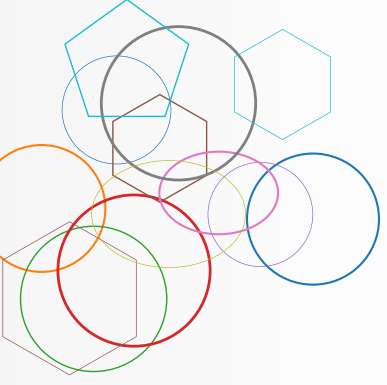[{"shape": "circle", "thickness": 1.5, "radius": 0.85, "center": [0.808, 0.431]}, {"shape": "circle", "thickness": 0.5, "radius": 0.7, "center": [0.301, 0.714]}, {"shape": "circle", "thickness": 1.5, "radius": 0.82, "center": [0.107, 0.459]}, {"shape": "circle", "thickness": 1, "radius": 0.94, "center": [0.242, 0.224]}, {"shape": "circle", "thickness": 2, "radius": 0.98, "center": [0.346, 0.297]}, {"shape": "circle", "thickness": 0.5, "radius": 0.68, "center": [0.672, 0.443]}, {"shape": "hexagon", "thickness": 1, "radius": 0.7, "center": [0.412, 0.615]}, {"shape": "hexagon", "thickness": 0.5, "radius": 0.99, "center": [0.179, 0.225]}, {"shape": "oval", "thickness": 1.5, "radius": 0.77, "center": [0.564, 0.499]}, {"shape": "circle", "thickness": 2, "radius": 1.0, "center": [0.461, 0.732]}, {"shape": "oval", "thickness": 0.5, "radius": 0.99, "center": [0.435, 0.444]}, {"shape": "pentagon", "thickness": 1, "radius": 0.84, "center": [0.327, 0.833]}, {"shape": "hexagon", "thickness": 0.5, "radius": 0.72, "center": [0.729, 0.781]}]